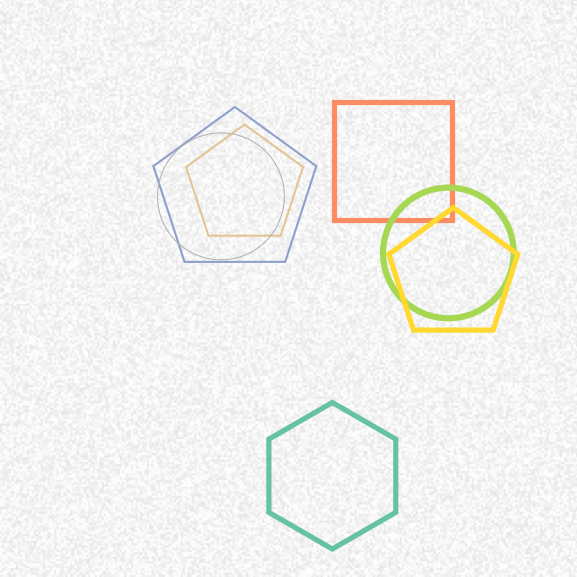[{"shape": "hexagon", "thickness": 2.5, "radius": 0.63, "center": [0.575, 0.175]}, {"shape": "square", "thickness": 2.5, "radius": 0.51, "center": [0.681, 0.721]}, {"shape": "pentagon", "thickness": 1, "radius": 0.74, "center": [0.407, 0.666]}, {"shape": "circle", "thickness": 3, "radius": 0.57, "center": [0.776, 0.561]}, {"shape": "pentagon", "thickness": 2.5, "radius": 0.59, "center": [0.785, 0.522]}, {"shape": "pentagon", "thickness": 1, "radius": 0.53, "center": [0.423, 0.677]}, {"shape": "circle", "thickness": 0.5, "radius": 0.55, "center": [0.383, 0.659]}]